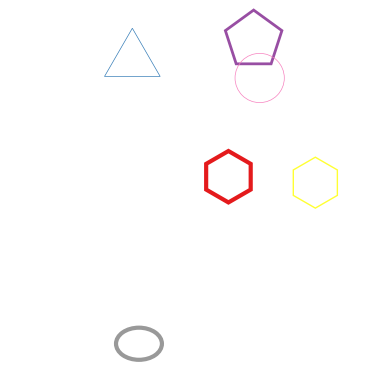[{"shape": "hexagon", "thickness": 3, "radius": 0.33, "center": [0.593, 0.541]}, {"shape": "triangle", "thickness": 0.5, "radius": 0.42, "center": [0.344, 0.843]}, {"shape": "pentagon", "thickness": 2, "radius": 0.39, "center": [0.659, 0.897]}, {"shape": "hexagon", "thickness": 1, "radius": 0.33, "center": [0.819, 0.526]}, {"shape": "circle", "thickness": 0.5, "radius": 0.32, "center": [0.674, 0.797]}, {"shape": "oval", "thickness": 3, "radius": 0.3, "center": [0.361, 0.107]}]